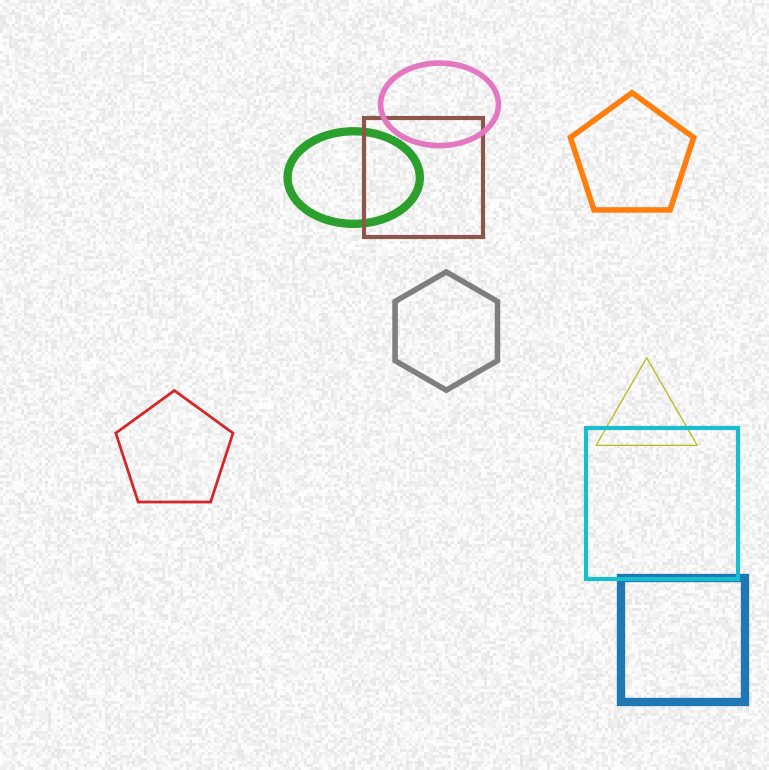[{"shape": "square", "thickness": 3, "radius": 0.4, "center": [0.887, 0.169]}, {"shape": "pentagon", "thickness": 2, "radius": 0.42, "center": [0.821, 0.795]}, {"shape": "oval", "thickness": 3, "radius": 0.43, "center": [0.459, 0.769]}, {"shape": "pentagon", "thickness": 1, "radius": 0.4, "center": [0.226, 0.413]}, {"shape": "square", "thickness": 1.5, "radius": 0.39, "center": [0.55, 0.77]}, {"shape": "oval", "thickness": 2, "radius": 0.38, "center": [0.571, 0.864]}, {"shape": "hexagon", "thickness": 2, "radius": 0.38, "center": [0.58, 0.57]}, {"shape": "triangle", "thickness": 0.5, "radius": 0.38, "center": [0.84, 0.46]}, {"shape": "square", "thickness": 1.5, "radius": 0.49, "center": [0.859, 0.346]}]